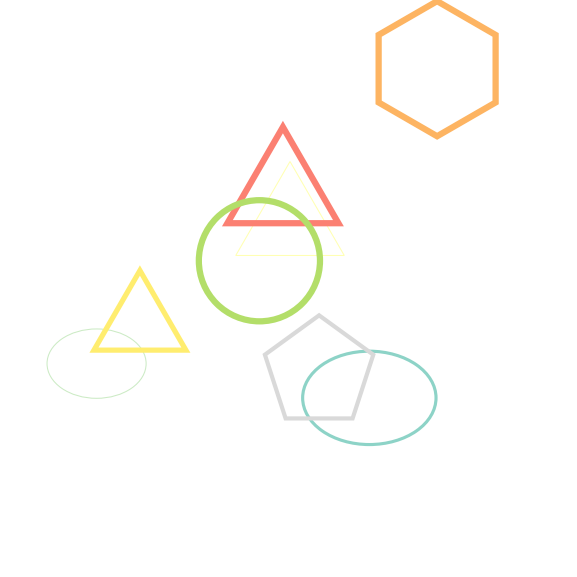[{"shape": "oval", "thickness": 1.5, "radius": 0.58, "center": [0.64, 0.31]}, {"shape": "triangle", "thickness": 0.5, "radius": 0.54, "center": [0.502, 0.611]}, {"shape": "triangle", "thickness": 3, "radius": 0.56, "center": [0.49, 0.668]}, {"shape": "hexagon", "thickness": 3, "radius": 0.58, "center": [0.757, 0.88]}, {"shape": "circle", "thickness": 3, "radius": 0.52, "center": [0.449, 0.548]}, {"shape": "pentagon", "thickness": 2, "radius": 0.49, "center": [0.553, 0.354]}, {"shape": "oval", "thickness": 0.5, "radius": 0.43, "center": [0.167, 0.369]}, {"shape": "triangle", "thickness": 2.5, "radius": 0.46, "center": [0.242, 0.439]}]